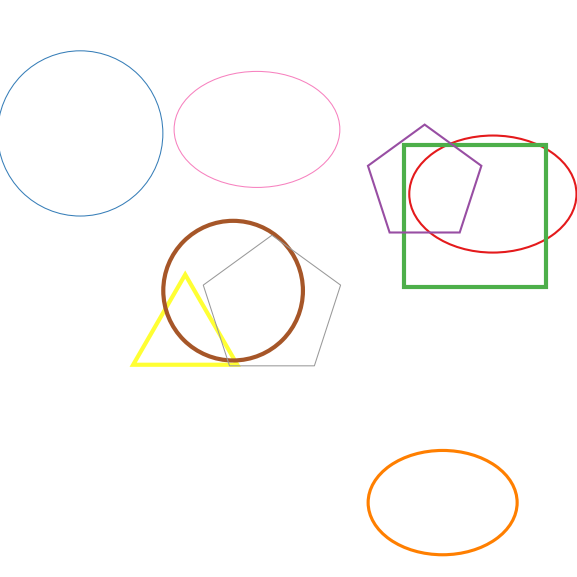[{"shape": "oval", "thickness": 1, "radius": 0.72, "center": [0.853, 0.663]}, {"shape": "circle", "thickness": 0.5, "radius": 0.72, "center": [0.139, 0.768]}, {"shape": "square", "thickness": 2, "radius": 0.61, "center": [0.823, 0.625]}, {"shape": "pentagon", "thickness": 1, "radius": 0.52, "center": [0.735, 0.68]}, {"shape": "oval", "thickness": 1.5, "radius": 0.65, "center": [0.766, 0.129]}, {"shape": "triangle", "thickness": 2, "radius": 0.52, "center": [0.321, 0.42]}, {"shape": "circle", "thickness": 2, "radius": 0.6, "center": [0.404, 0.496]}, {"shape": "oval", "thickness": 0.5, "radius": 0.72, "center": [0.445, 0.775]}, {"shape": "pentagon", "thickness": 0.5, "radius": 0.63, "center": [0.471, 0.467]}]